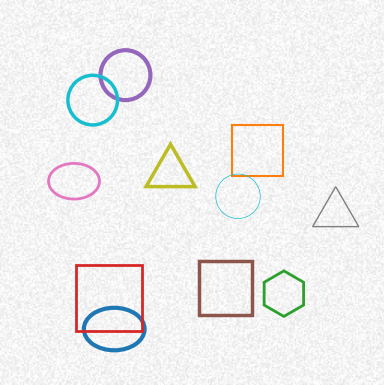[{"shape": "oval", "thickness": 3, "radius": 0.39, "center": [0.297, 0.145]}, {"shape": "square", "thickness": 1.5, "radius": 0.33, "center": [0.669, 0.609]}, {"shape": "hexagon", "thickness": 2, "radius": 0.3, "center": [0.737, 0.237]}, {"shape": "square", "thickness": 2, "radius": 0.43, "center": [0.283, 0.225]}, {"shape": "circle", "thickness": 3, "radius": 0.32, "center": [0.326, 0.805]}, {"shape": "square", "thickness": 2.5, "radius": 0.35, "center": [0.585, 0.252]}, {"shape": "oval", "thickness": 2, "radius": 0.33, "center": [0.192, 0.529]}, {"shape": "triangle", "thickness": 1, "radius": 0.35, "center": [0.872, 0.446]}, {"shape": "triangle", "thickness": 2.5, "radius": 0.37, "center": [0.443, 0.552]}, {"shape": "circle", "thickness": 0.5, "radius": 0.29, "center": [0.618, 0.49]}, {"shape": "circle", "thickness": 2.5, "radius": 0.32, "center": [0.241, 0.74]}]